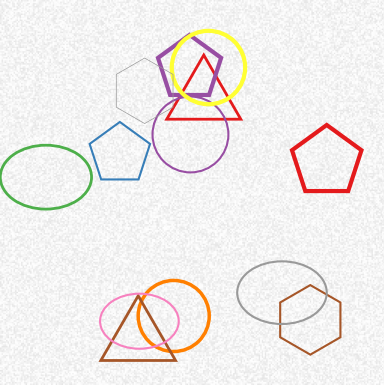[{"shape": "pentagon", "thickness": 3, "radius": 0.47, "center": [0.849, 0.58]}, {"shape": "triangle", "thickness": 2, "radius": 0.56, "center": [0.529, 0.746]}, {"shape": "pentagon", "thickness": 1.5, "radius": 0.41, "center": [0.311, 0.601]}, {"shape": "oval", "thickness": 2, "radius": 0.59, "center": [0.119, 0.54]}, {"shape": "pentagon", "thickness": 3, "radius": 0.43, "center": [0.492, 0.823]}, {"shape": "circle", "thickness": 1.5, "radius": 0.49, "center": [0.495, 0.651]}, {"shape": "circle", "thickness": 2.5, "radius": 0.46, "center": [0.451, 0.179]}, {"shape": "circle", "thickness": 3, "radius": 0.48, "center": [0.541, 0.825]}, {"shape": "triangle", "thickness": 2, "radius": 0.56, "center": [0.359, 0.12]}, {"shape": "hexagon", "thickness": 1.5, "radius": 0.45, "center": [0.806, 0.169]}, {"shape": "oval", "thickness": 1.5, "radius": 0.51, "center": [0.362, 0.166]}, {"shape": "oval", "thickness": 1.5, "radius": 0.58, "center": [0.732, 0.24]}, {"shape": "hexagon", "thickness": 0.5, "radius": 0.43, "center": [0.376, 0.764]}]